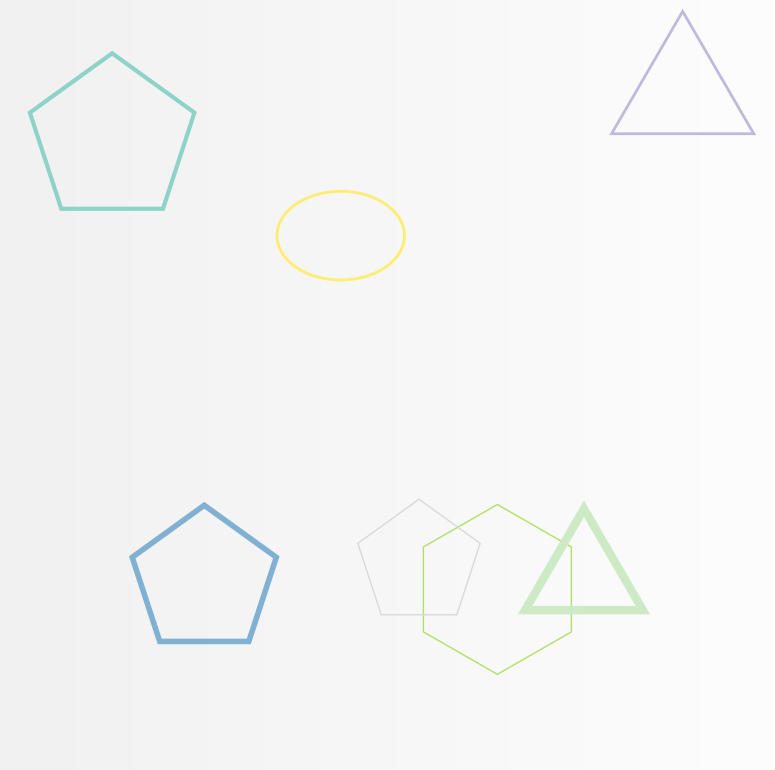[{"shape": "pentagon", "thickness": 1.5, "radius": 0.56, "center": [0.145, 0.819]}, {"shape": "triangle", "thickness": 1, "radius": 0.53, "center": [0.881, 0.879]}, {"shape": "pentagon", "thickness": 2, "radius": 0.49, "center": [0.264, 0.246]}, {"shape": "hexagon", "thickness": 0.5, "radius": 0.55, "center": [0.642, 0.235]}, {"shape": "pentagon", "thickness": 0.5, "radius": 0.41, "center": [0.541, 0.269]}, {"shape": "triangle", "thickness": 3, "radius": 0.44, "center": [0.754, 0.251]}, {"shape": "oval", "thickness": 1, "radius": 0.41, "center": [0.44, 0.694]}]